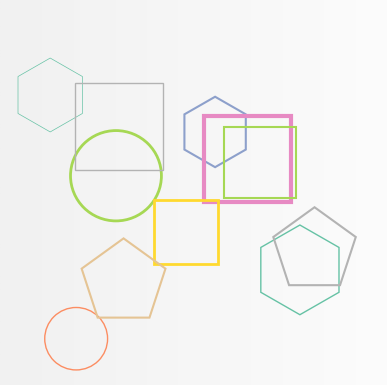[{"shape": "hexagon", "thickness": 1, "radius": 0.58, "center": [0.774, 0.299]}, {"shape": "hexagon", "thickness": 0.5, "radius": 0.48, "center": [0.13, 0.753]}, {"shape": "circle", "thickness": 1, "radius": 0.41, "center": [0.197, 0.12]}, {"shape": "hexagon", "thickness": 1.5, "radius": 0.46, "center": [0.555, 0.657]}, {"shape": "square", "thickness": 3, "radius": 0.56, "center": [0.639, 0.587]}, {"shape": "circle", "thickness": 2, "radius": 0.59, "center": [0.299, 0.544]}, {"shape": "square", "thickness": 1.5, "radius": 0.46, "center": [0.671, 0.578]}, {"shape": "square", "thickness": 2, "radius": 0.42, "center": [0.48, 0.398]}, {"shape": "pentagon", "thickness": 1.5, "radius": 0.57, "center": [0.319, 0.267]}, {"shape": "square", "thickness": 1, "radius": 0.57, "center": [0.307, 0.671]}, {"shape": "pentagon", "thickness": 1.5, "radius": 0.56, "center": [0.812, 0.35]}]